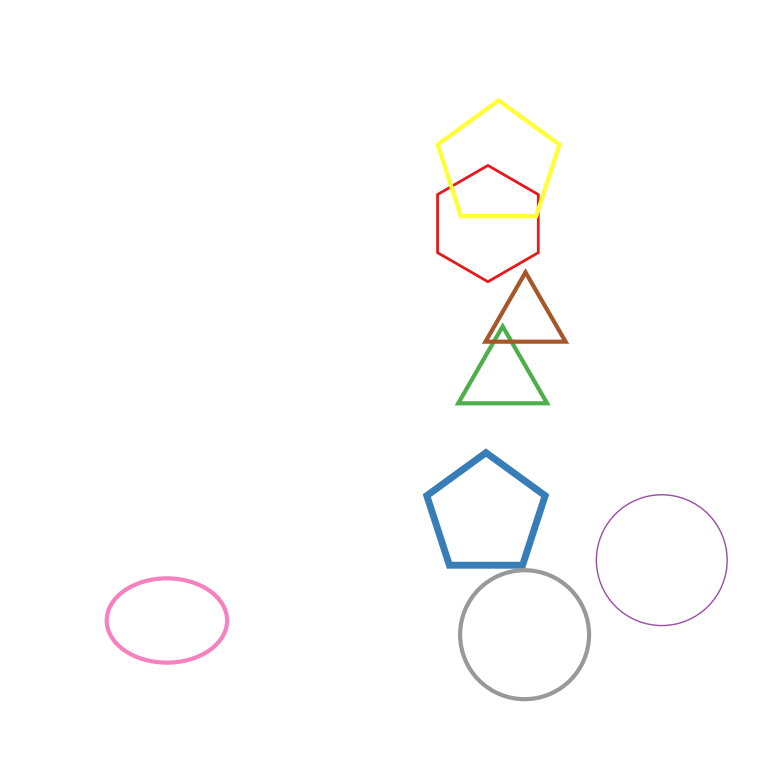[{"shape": "hexagon", "thickness": 1, "radius": 0.38, "center": [0.634, 0.71]}, {"shape": "pentagon", "thickness": 2.5, "radius": 0.4, "center": [0.631, 0.331]}, {"shape": "triangle", "thickness": 1.5, "radius": 0.33, "center": [0.653, 0.51]}, {"shape": "circle", "thickness": 0.5, "radius": 0.42, "center": [0.859, 0.273]}, {"shape": "pentagon", "thickness": 1.5, "radius": 0.42, "center": [0.647, 0.786]}, {"shape": "triangle", "thickness": 1.5, "radius": 0.3, "center": [0.682, 0.586]}, {"shape": "oval", "thickness": 1.5, "radius": 0.39, "center": [0.217, 0.194]}, {"shape": "circle", "thickness": 1.5, "radius": 0.42, "center": [0.681, 0.176]}]